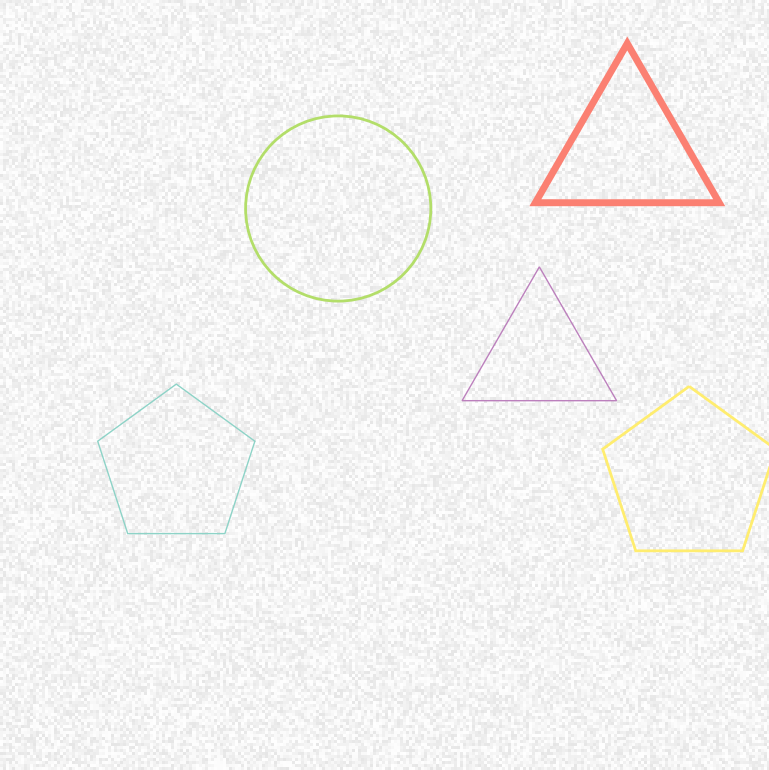[{"shape": "pentagon", "thickness": 0.5, "radius": 0.54, "center": [0.229, 0.394]}, {"shape": "triangle", "thickness": 2.5, "radius": 0.69, "center": [0.815, 0.806]}, {"shape": "circle", "thickness": 1, "radius": 0.6, "center": [0.439, 0.729]}, {"shape": "triangle", "thickness": 0.5, "radius": 0.58, "center": [0.7, 0.538]}, {"shape": "pentagon", "thickness": 1, "radius": 0.59, "center": [0.895, 0.38]}]